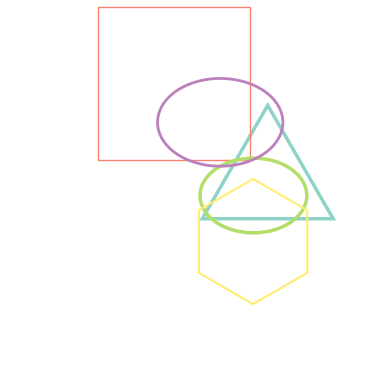[{"shape": "triangle", "thickness": 2.5, "radius": 0.98, "center": [0.695, 0.53]}, {"shape": "square", "thickness": 1, "radius": 0.99, "center": [0.452, 0.783]}, {"shape": "oval", "thickness": 2.5, "radius": 0.69, "center": [0.658, 0.492]}, {"shape": "oval", "thickness": 2, "radius": 0.81, "center": [0.572, 0.682]}, {"shape": "hexagon", "thickness": 1.5, "radius": 0.81, "center": [0.657, 0.373]}]